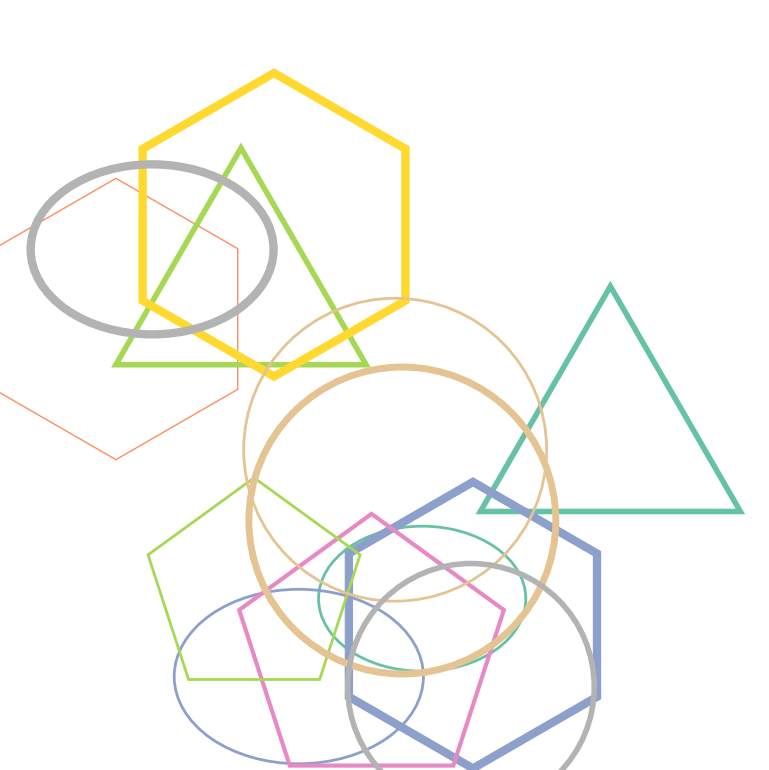[{"shape": "oval", "thickness": 1, "radius": 0.67, "center": [0.548, 0.222]}, {"shape": "triangle", "thickness": 2, "radius": 0.97, "center": [0.793, 0.433]}, {"shape": "hexagon", "thickness": 0.5, "radius": 0.91, "center": [0.151, 0.586]}, {"shape": "hexagon", "thickness": 3, "radius": 0.93, "center": [0.614, 0.188]}, {"shape": "oval", "thickness": 1, "radius": 0.81, "center": [0.388, 0.121]}, {"shape": "pentagon", "thickness": 1.5, "radius": 0.9, "center": [0.483, 0.152]}, {"shape": "pentagon", "thickness": 1, "radius": 0.72, "center": [0.33, 0.235]}, {"shape": "triangle", "thickness": 2, "radius": 0.94, "center": [0.313, 0.62]}, {"shape": "hexagon", "thickness": 3, "radius": 0.99, "center": [0.356, 0.708]}, {"shape": "circle", "thickness": 2.5, "radius": 1.0, "center": [0.523, 0.324]}, {"shape": "circle", "thickness": 1, "radius": 0.98, "center": [0.513, 0.416]}, {"shape": "oval", "thickness": 3, "radius": 0.79, "center": [0.198, 0.676]}, {"shape": "circle", "thickness": 2, "radius": 0.8, "center": [0.612, 0.108]}]